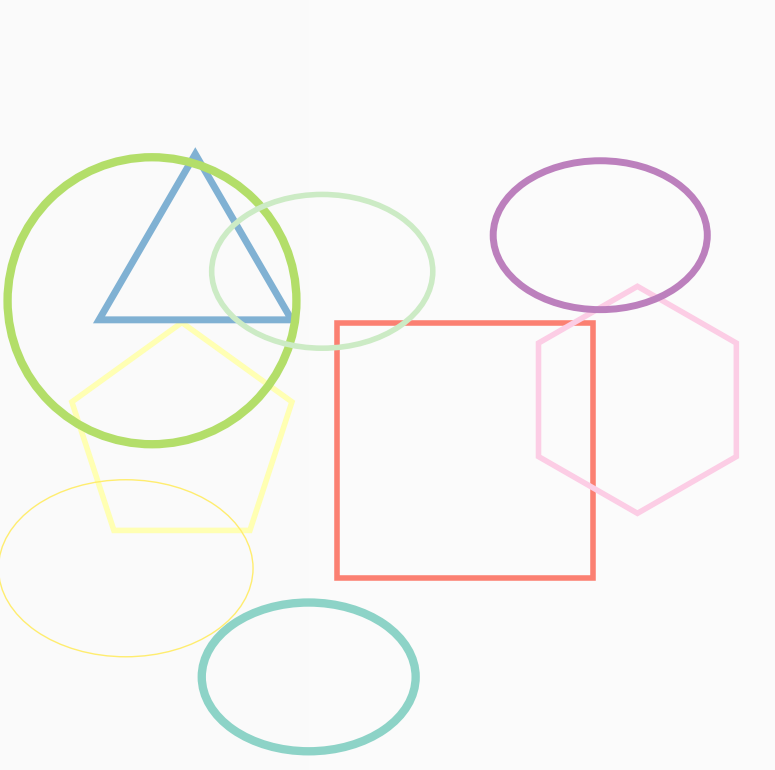[{"shape": "oval", "thickness": 3, "radius": 0.69, "center": [0.398, 0.121]}, {"shape": "pentagon", "thickness": 2, "radius": 0.75, "center": [0.235, 0.432]}, {"shape": "square", "thickness": 2, "radius": 0.83, "center": [0.6, 0.415]}, {"shape": "triangle", "thickness": 2.5, "radius": 0.72, "center": [0.252, 0.656]}, {"shape": "circle", "thickness": 3, "radius": 0.93, "center": [0.196, 0.609]}, {"shape": "hexagon", "thickness": 2, "radius": 0.74, "center": [0.822, 0.481]}, {"shape": "oval", "thickness": 2.5, "radius": 0.69, "center": [0.775, 0.695]}, {"shape": "oval", "thickness": 2, "radius": 0.71, "center": [0.416, 0.648]}, {"shape": "oval", "thickness": 0.5, "radius": 0.82, "center": [0.162, 0.262]}]